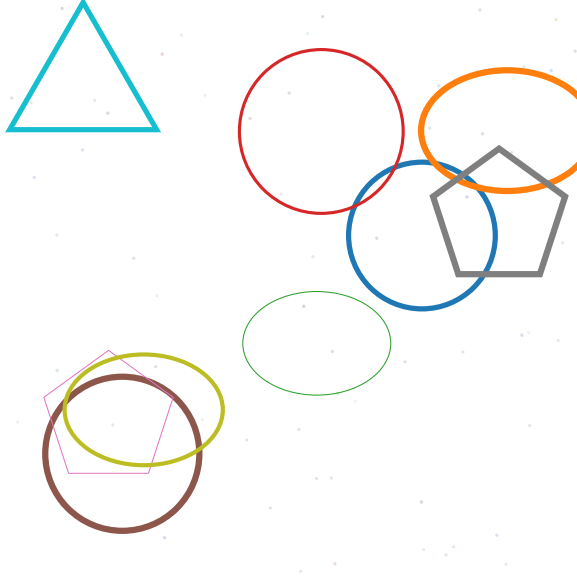[{"shape": "circle", "thickness": 2.5, "radius": 0.64, "center": [0.731, 0.591]}, {"shape": "oval", "thickness": 3, "radius": 0.75, "center": [0.878, 0.773]}, {"shape": "oval", "thickness": 0.5, "radius": 0.64, "center": [0.549, 0.405]}, {"shape": "circle", "thickness": 1.5, "radius": 0.71, "center": [0.556, 0.771]}, {"shape": "circle", "thickness": 3, "radius": 0.67, "center": [0.212, 0.213]}, {"shape": "pentagon", "thickness": 0.5, "radius": 0.59, "center": [0.188, 0.275]}, {"shape": "pentagon", "thickness": 3, "radius": 0.6, "center": [0.864, 0.622]}, {"shape": "oval", "thickness": 2, "radius": 0.68, "center": [0.249, 0.289]}, {"shape": "triangle", "thickness": 2.5, "radius": 0.73, "center": [0.144, 0.848]}]